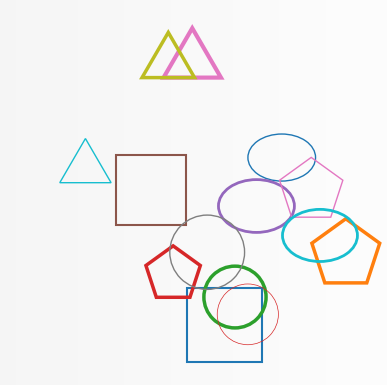[{"shape": "oval", "thickness": 1, "radius": 0.44, "center": [0.727, 0.591]}, {"shape": "square", "thickness": 1.5, "radius": 0.49, "center": [0.58, 0.156]}, {"shape": "pentagon", "thickness": 2.5, "radius": 0.46, "center": [0.892, 0.34]}, {"shape": "circle", "thickness": 2.5, "radius": 0.4, "center": [0.606, 0.228]}, {"shape": "circle", "thickness": 0.5, "radius": 0.39, "center": [0.639, 0.184]}, {"shape": "pentagon", "thickness": 2.5, "radius": 0.37, "center": [0.447, 0.288]}, {"shape": "oval", "thickness": 2, "radius": 0.49, "center": [0.662, 0.465]}, {"shape": "square", "thickness": 1.5, "radius": 0.45, "center": [0.39, 0.507]}, {"shape": "pentagon", "thickness": 1, "radius": 0.43, "center": [0.803, 0.505]}, {"shape": "triangle", "thickness": 3, "radius": 0.43, "center": [0.496, 0.841]}, {"shape": "circle", "thickness": 1, "radius": 0.48, "center": [0.535, 0.345]}, {"shape": "triangle", "thickness": 2.5, "radius": 0.39, "center": [0.434, 0.838]}, {"shape": "triangle", "thickness": 1, "radius": 0.38, "center": [0.22, 0.564]}, {"shape": "oval", "thickness": 2, "radius": 0.48, "center": [0.826, 0.388]}]